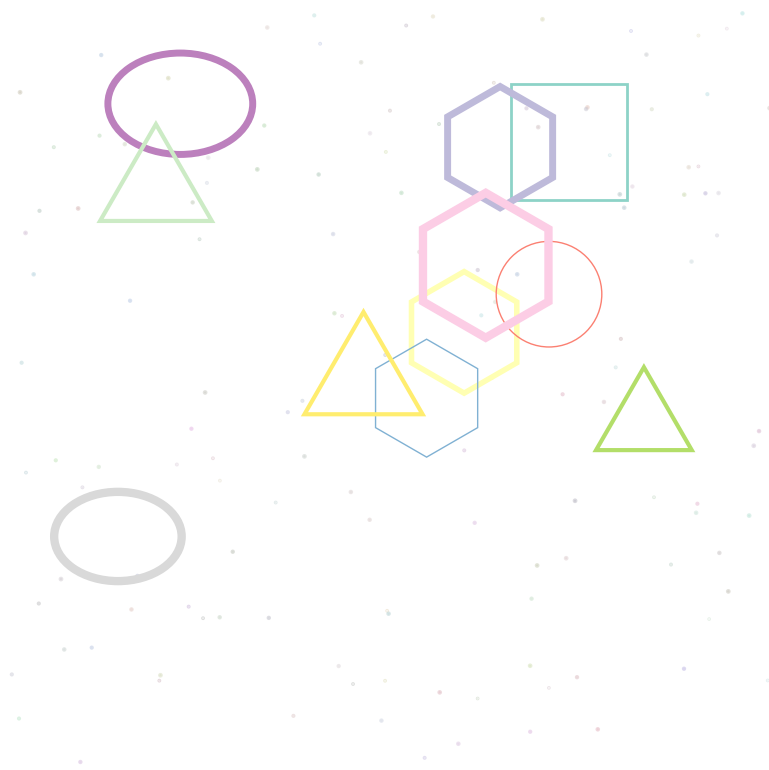[{"shape": "square", "thickness": 1, "radius": 0.37, "center": [0.739, 0.816]}, {"shape": "hexagon", "thickness": 2, "radius": 0.39, "center": [0.603, 0.568]}, {"shape": "hexagon", "thickness": 2.5, "radius": 0.39, "center": [0.65, 0.809]}, {"shape": "circle", "thickness": 0.5, "radius": 0.34, "center": [0.713, 0.618]}, {"shape": "hexagon", "thickness": 0.5, "radius": 0.38, "center": [0.554, 0.483]}, {"shape": "triangle", "thickness": 1.5, "radius": 0.36, "center": [0.836, 0.451]}, {"shape": "hexagon", "thickness": 3, "radius": 0.47, "center": [0.631, 0.655]}, {"shape": "oval", "thickness": 3, "radius": 0.41, "center": [0.153, 0.303]}, {"shape": "oval", "thickness": 2.5, "radius": 0.47, "center": [0.234, 0.865]}, {"shape": "triangle", "thickness": 1.5, "radius": 0.42, "center": [0.203, 0.755]}, {"shape": "triangle", "thickness": 1.5, "radius": 0.44, "center": [0.472, 0.506]}]